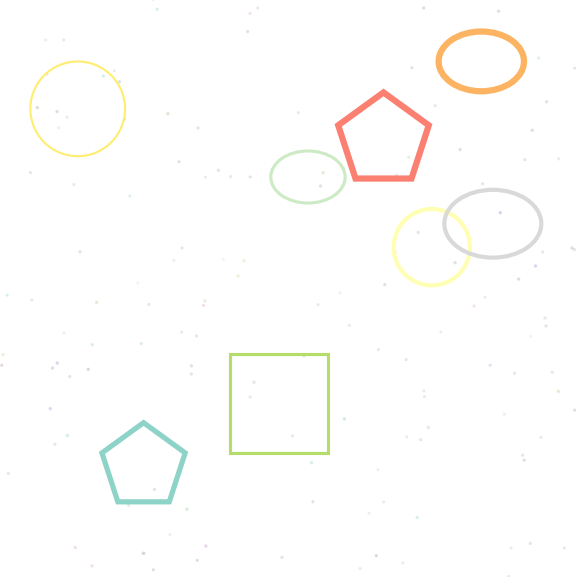[{"shape": "pentagon", "thickness": 2.5, "radius": 0.38, "center": [0.249, 0.191]}, {"shape": "circle", "thickness": 2, "radius": 0.33, "center": [0.748, 0.571]}, {"shape": "pentagon", "thickness": 3, "radius": 0.41, "center": [0.664, 0.757]}, {"shape": "oval", "thickness": 3, "radius": 0.37, "center": [0.833, 0.893]}, {"shape": "square", "thickness": 1.5, "radius": 0.43, "center": [0.483, 0.3]}, {"shape": "oval", "thickness": 2, "radius": 0.42, "center": [0.853, 0.612]}, {"shape": "oval", "thickness": 1.5, "radius": 0.32, "center": [0.533, 0.693]}, {"shape": "circle", "thickness": 1, "radius": 0.41, "center": [0.135, 0.811]}]